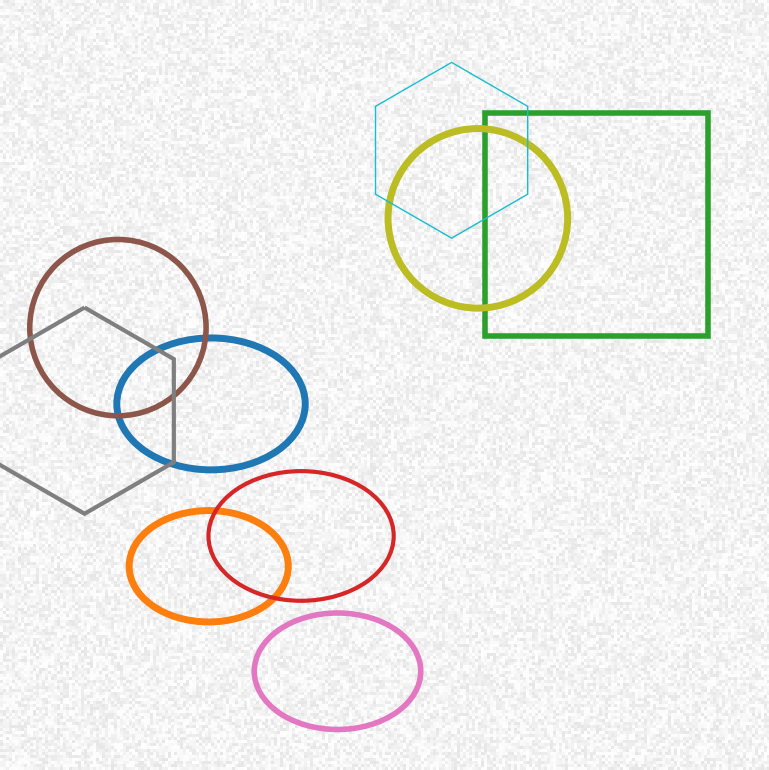[{"shape": "oval", "thickness": 2.5, "radius": 0.61, "center": [0.274, 0.475]}, {"shape": "oval", "thickness": 2.5, "radius": 0.52, "center": [0.271, 0.265]}, {"shape": "square", "thickness": 2, "radius": 0.72, "center": [0.774, 0.709]}, {"shape": "oval", "thickness": 1.5, "radius": 0.6, "center": [0.391, 0.304]}, {"shape": "circle", "thickness": 2, "radius": 0.57, "center": [0.153, 0.575]}, {"shape": "oval", "thickness": 2, "radius": 0.54, "center": [0.438, 0.128]}, {"shape": "hexagon", "thickness": 1.5, "radius": 0.67, "center": [0.11, 0.467]}, {"shape": "circle", "thickness": 2.5, "radius": 0.58, "center": [0.621, 0.716]}, {"shape": "hexagon", "thickness": 0.5, "radius": 0.57, "center": [0.586, 0.805]}]